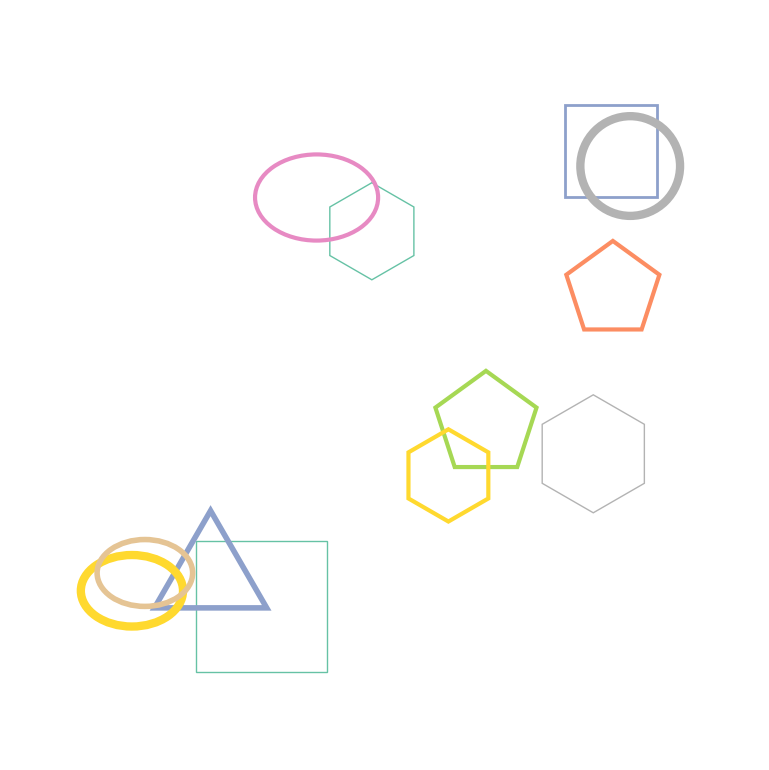[{"shape": "square", "thickness": 0.5, "radius": 0.43, "center": [0.339, 0.213]}, {"shape": "hexagon", "thickness": 0.5, "radius": 0.32, "center": [0.483, 0.7]}, {"shape": "pentagon", "thickness": 1.5, "radius": 0.32, "center": [0.796, 0.624]}, {"shape": "triangle", "thickness": 2, "radius": 0.42, "center": [0.273, 0.253]}, {"shape": "square", "thickness": 1, "radius": 0.3, "center": [0.794, 0.804]}, {"shape": "oval", "thickness": 1.5, "radius": 0.4, "center": [0.411, 0.744]}, {"shape": "pentagon", "thickness": 1.5, "radius": 0.35, "center": [0.631, 0.449]}, {"shape": "oval", "thickness": 3, "radius": 0.33, "center": [0.171, 0.233]}, {"shape": "hexagon", "thickness": 1.5, "radius": 0.3, "center": [0.582, 0.383]}, {"shape": "oval", "thickness": 2, "radius": 0.31, "center": [0.188, 0.256]}, {"shape": "hexagon", "thickness": 0.5, "radius": 0.38, "center": [0.77, 0.411]}, {"shape": "circle", "thickness": 3, "radius": 0.32, "center": [0.818, 0.784]}]